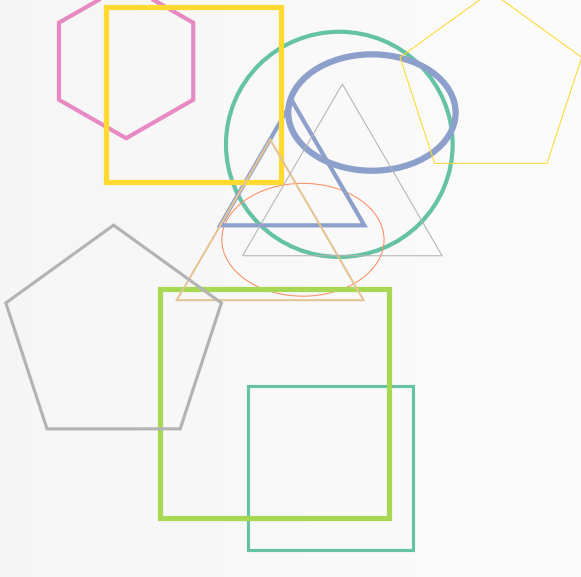[{"shape": "circle", "thickness": 2, "radius": 0.97, "center": [0.584, 0.749]}, {"shape": "square", "thickness": 1.5, "radius": 0.71, "center": [0.568, 0.189]}, {"shape": "oval", "thickness": 0.5, "radius": 0.7, "center": [0.521, 0.584]}, {"shape": "oval", "thickness": 3, "radius": 0.72, "center": [0.64, 0.804]}, {"shape": "triangle", "thickness": 2, "radius": 0.72, "center": [0.503, 0.681]}, {"shape": "hexagon", "thickness": 2, "radius": 0.67, "center": [0.217, 0.893]}, {"shape": "square", "thickness": 2.5, "radius": 0.99, "center": [0.472, 0.3]}, {"shape": "pentagon", "thickness": 0.5, "radius": 0.82, "center": [0.844, 0.849]}, {"shape": "square", "thickness": 2.5, "radius": 0.76, "center": [0.333, 0.836]}, {"shape": "triangle", "thickness": 1, "radius": 0.93, "center": [0.465, 0.572]}, {"shape": "pentagon", "thickness": 1.5, "radius": 0.97, "center": [0.195, 0.414]}, {"shape": "triangle", "thickness": 0.5, "radius": 0.99, "center": [0.589, 0.655]}]